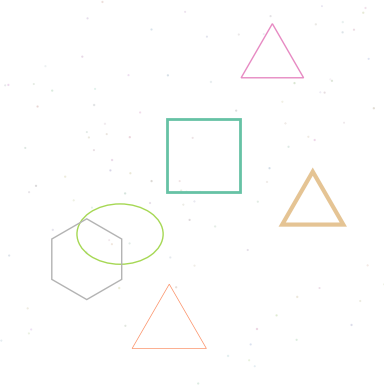[{"shape": "square", "thickness": 2, "radius": 0.48, "center": [0.528, 0.596]}, {"shape": "triangle", "thickness": 0.5, "radius": 0.56, "center": [0.44, 0.151]}, {"shape": "triangle", "thickness": 1, "radius": 0.47, "center": [0.707, 0.845]}, {"shape": "oval", "thickness": 1, "radius": 0.56, "center": [0.312, 0.392]}, {"shape": "triangle", "thickness": 3, "radius": 0.46, "center": [0.812, 0.462]}, {"shape": "hexagon", "thickness": 1, "radius": 0.52, "center": [0.225, 0.327]}]